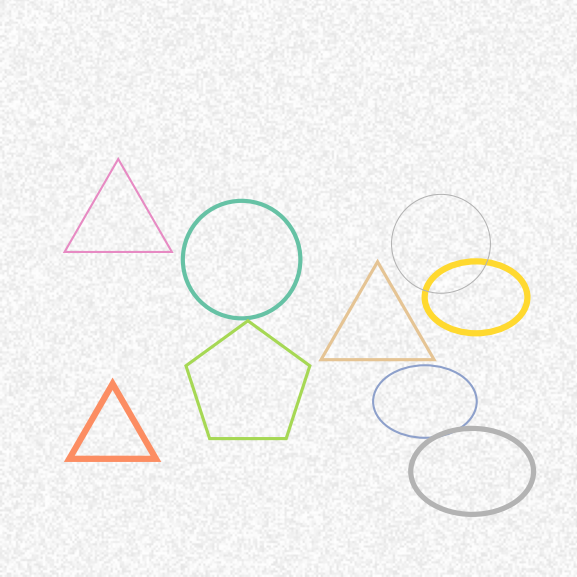[{"shape": "circle", "thickness": 2, "radius": 0.51, "center": [0.418, 0.55]}, {"shape": "triangle", "thickness": 3, "radius": 0.43, "center": [0.195, 0.248]}, {"shape": "oval", "thickness": 1, "radius": 0.45, "center": [0.736, 0.304]}, {"shape": "triangle", "thickness": 1, "radius": 0.54, "center": [0.205, 0.616]}, {"shape": "pentagon", "thickness": 1.5, "radius": 0.56, "center": [0.429, 0.331]}, {"shape": "oval", "thickness": 3, "radius": 0.44, "center": [0.824, 0.484]}, {"shape": "triangle", "thickness": 1.5, "radius": 0.57, "center": [0.654, 0.433]}, {"shape": "oval", "thickness": 2.5, "radius": 0.53, "center": [0.818, 0.183]}, {"shape": "circle", "thickness": 0.5, "radius": 0.43, "center": [0.764, 0.577]}]